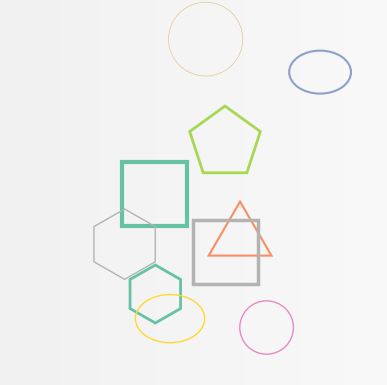[{"shape": "hexagon", "thickness": 2, "radius": 0.38, "center": [0.401, 0.236]}, {"shape": "square", "thickness": 3, "radius": 0.42, "center": [0.398, 0.496]}, {"shape": "triangle", "thickness": 1.5, "radius": 0.47, "center": [0.62, 0.383]}, {"shape": "oval", "thickness": 1.5, "radius": 0.4, "center": [0.826, 0.813]}, {"shape": "circle", "thickness": 1, "radius": 0.35, "center": [0.688, 0.149]}, {"shape": "pentagon", "thickness": 2, "radius": 0.48, "center": [0.581, 0.629]}, {"shape": "oval", "thickness": 1, "radius": 0.45, "center": [0.439, 0.172]}, {"shape": "circle", "thickness": 0.5, "radius": 0.48, "center": [0.531, 0.898]}, {"shape": "hexagon", "thickness": 1, "radius": 0.46, "center": [0.322, 0.366]}, {"shape": "square", "thickness": 2.5, "radius": 0.42, "center": [0.583, 0.346]}]